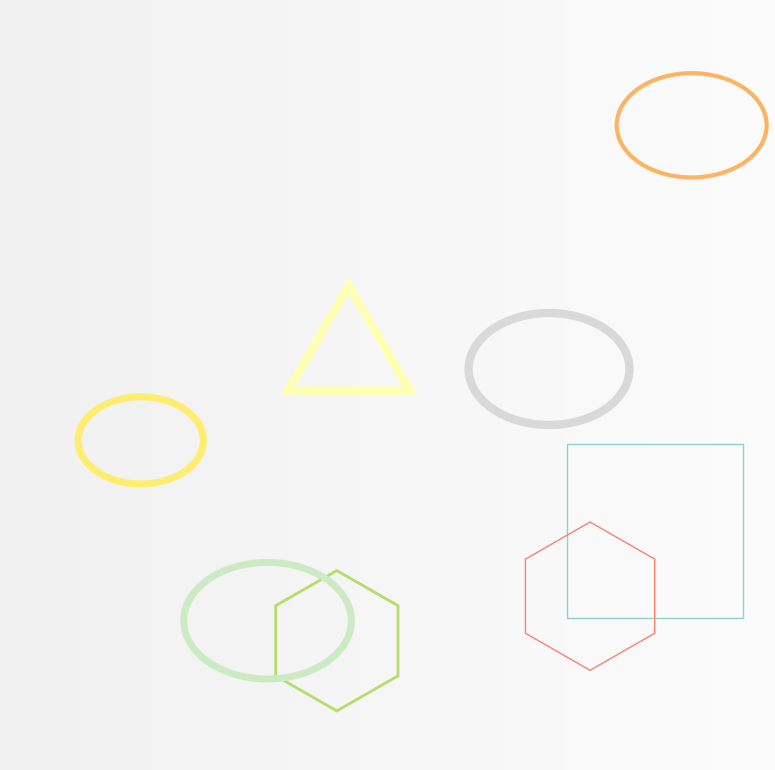[{"shape": "square", "thickness": 0.5, "radius": 0.57, "center": [0.845, 0.31]}, {"shape": "triangle", "thickness": 3, "radius": 0.45, "center": [0.45, 0.538]}, {"shape": "hexagon", "thickness": 0.5, "radius": 0.48, "center": [0.761, 0.226]}, {"shape": "oval", "thickness": 1.5, "radius": 0.48, "center": [0.892, 0.837]}, {"shape": "hexagon", "thickness": 1, "radius": 0.46, "center": [0.435, 0.168]}, {"shape": "oval", "thickness": 3, "radius": 0.52, "center": [0.708, 0.521]}, {"shape": "oval", "thickness": 2.5, "radius": 0.54, "center": [0.345, 0.194]}, {"shape": "oval", "thickness": 2.5, "radius": 0.4, "center": [0.182, 0.428]}]